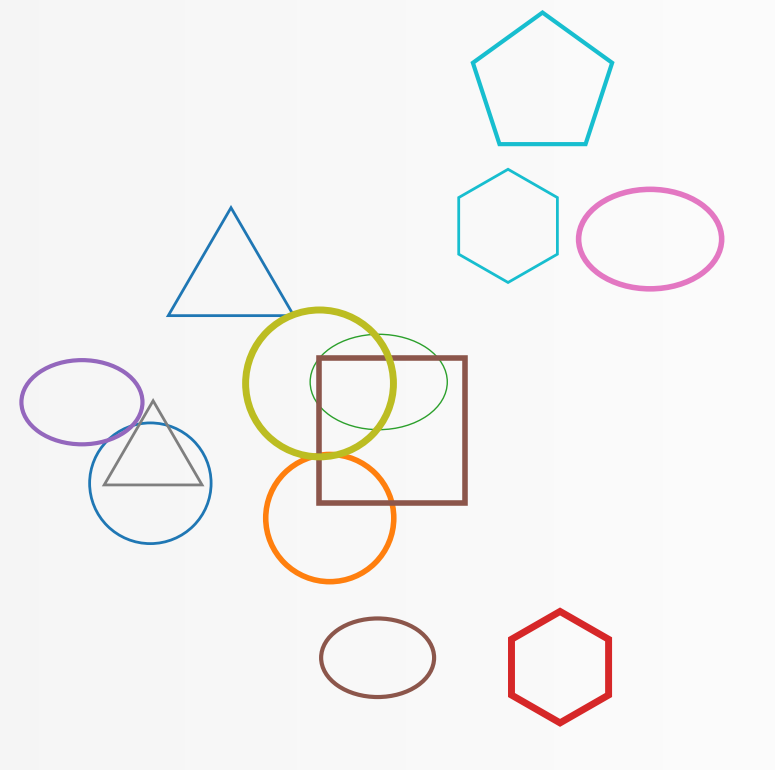[{"shape": "triangle", "thickness": 1, "radius": 0.47, "center": [0.298, 0.637]}, {"shape": "circle", "thickness": 1, "radius": 0.39, "center": [0.194, 0.372]}, {"shape": "circle", "thickness": 2, "radius": 0.41, "center": [0.425, 0.327]}, {"shape": "oval", "thickness": 0.5, "radius": 0.44, "center": [0.489, 0.504]}, {"shape": "hexagon", "thickness": 2.5, "radius": 0.36, "center": [0.723, 0.134]}, {"shape": "oval", "thickness": 1.5, "radius": 0.39, "center": [0.106, 0.478]}, {"shape": "square", "thickness": 2, "radius": 0.47, "center": [0.506, 0.441]}, {"shape": "oval", "thickness": 1.5, "radius": 0.36, "center": [0.487, 0.146]}, {"shape": "oval", "thickness": 2, "radius": 0.46, "center": [0.839, 0.69]}, {"shape": "triangle", "thickness": 1, "radius": 0.36, "center": [0.198, 0.407]}, {"shape": "circle", "thickness": 2.5, "radius": 0.48, "center": [0.412, 0.502]}, {"shape": "pentagon", "thickness": 1.5, "radius": 0.47, "center": [0.7, 0.889]}, {"shape": "hexagon", "thickness": 1, "radius": 0.37, "center": [0.656, 0.707]}]